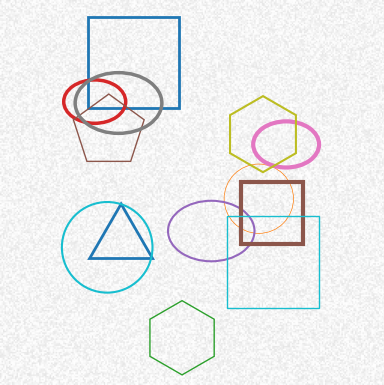[{"shape": "triangle", "thickness": 2, "radius": 0.47, "center": [0.315, 0.376]}, {"shape": "square", "thickness": 2, "radius": 0.59, "center": [0.347, 0.838]}, {"shape": "circle", "thickness": 0.5, "radius": 0.45, "center": [0.672, 0.484]}, {"shape": "hexagon", "thickness": 1, "radius": 0.48, "center": [0.473, 0.123]}, {"shape": "oval", "thickness": 2.5, "radius": 0.4, "center": [0.246, 0.736]}, {"shape": "oval", "thickness": 1.5, "radius": 0.56, "center": [0.549, 0.4]}, {"shape": "square", "thickness": 3, "radius": 0.4, "center": [0.707, 0.446]}, {"shape": "pentagon", "thickness": 1, "radius": 0.48, "center": [0.283, 0.659]}, {"shape": "oval", "thickness": 3, "radius": 0.43, "center": [0.743, 0.625]}, {"shape": "oval", "thickness": 2.5, "radius": 0.56, "center": [0.308, 0.732]}, {"shape": "hexagon", "thickness": 1.5, "radius": 0.49, "center": [0.683, 0.652]}, {"shape": "circle", "thickness": 1.5, "radius": 0.59, "center": [0.278, 0.358]}, {"shape": "square", "thickness": 1, "radius": 0.6, "center": [0.709, 0.321]}]